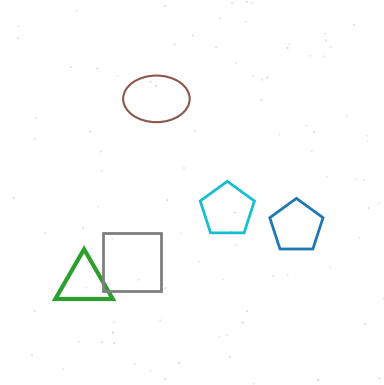[{"shape": "pentagon", "thickness": 2, "radius": 0.36, "center": [0.77, 0.412]}, {"shape": "triangle", "thickness": 3, "radius": 0.43, "center": [0.218, 0.267]}, {"shape": "oval", "thickness": 1.5, "radius": 0.43, "center": [0.406, 0.743]}, {"shape": "square", "thickness": 2, "radius": 0.38, "center": [0.343, 0.32]}, {"shape": "pentagon", "thickness": 2, "radius": 0.37, "center": [0.59, 0.455]}]